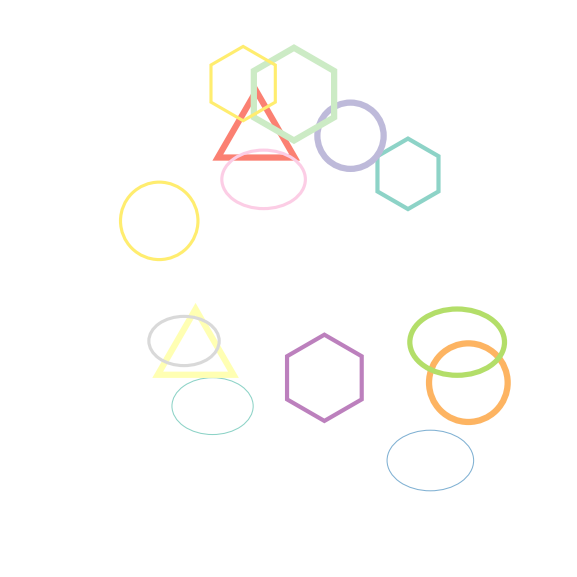[{"shape": "oval", "thickness": 0.5, "radius": 0.35, "center": [0.368, 0.296]}, {"shape": "hexagon", "thickness": 2, "radius": 0.31, "center": [0.706, 0.698]}, {"shape": "triangle", "thickness": 3, "radius": 0.38, "center": [0.339, 0.388]}, {"shape": "circle", "thickness": 3, "radius": 0.29, "center": [0.607, 0.764]}, {"shape": "triangle", "thickness": 3, "radius": 0.38, "center": [0.444, 0.765]}, {"shape": "oval", "thickness": 0.5, "radius": 0.37, "center": [0.745, 0.202]}, {"shape": "circle", "thickness": 3, "radius": 0.34, "center": [0.811, 0.337]}, {"shape": "oval", "thickness": 2.5, "radius": 0.41, "center": [0.792, 0.407]}, {"shape": "oval", "thickness": 1.5, "radius": 0.36, "center": [0.456, 0.689]}, {"shape": "oval", "thickness": 1.5, "radius": 0.3, "center": [0.319, 0.409]}, {"shape": "hexagon", "thickness": 2, "radius": 0.37, "center": [0.562, 0.345]}, {"shape": "hexagon", "thickness": 3, "radius": 0.4, "center": [0.509, 0.836]}, {"shape": "hexagon", "thickness": 1.5, "radius": 0.32, "center": [0.421, 0.854]}, {"shape": "circle", "thickness": 1.5, "radius": 0.34, "center": [0.276, 0.617]}]